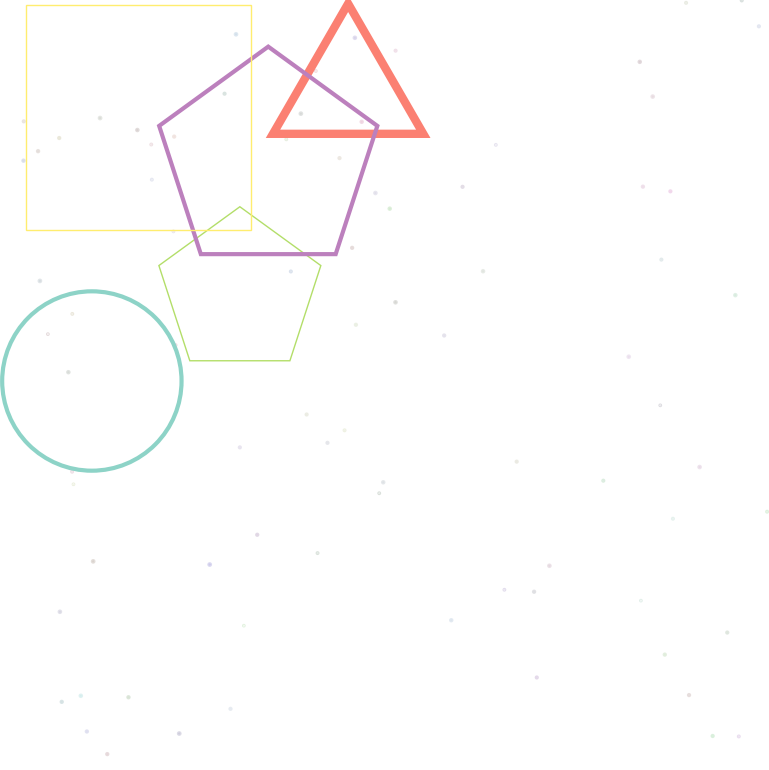[{"shape": "circle", "thickness": 1.5, "radius": 0.58, "center": [0.119, 0.505]}, {"shape": "triangle", "thickness": 3, "radius": 0.56, "center": [0.452, 0.883]}, {"shape": "pentagon", "thickness": 0.5, "radius": 0.55, "center": [0.312, 0.621]}, {"shape": "pentagon", "thickness": 1.5, "radius": 0.74, "center": [0.348, 0.79]}, {"shape": "square", "thickness": 0.5, "radius": 0.73, "center": [0.18, 0.847]}]